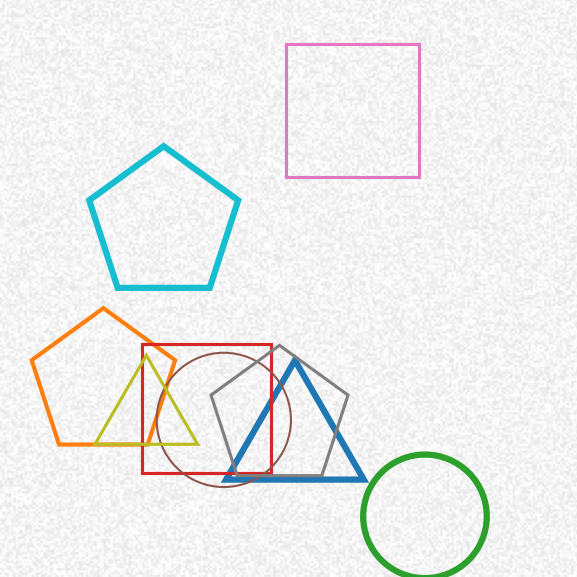[{"shape": "triangle", "thickness": 3, "radius": 0.69, "center": [0.511, 0.237]}, {"shape": "pentagon", "thickness": 2, "radius": 0.65, "center": [0.179, 0.335]}, {"shape": "circle", "thickness": 3, "radius": 0.53, "center": [0.736, 0.105]}, {"shape": "square", "thickness": 1.5, "radius": 0.56, "center": [0.358, 0.291]}, {"shape": "circle", "thickness": 1, "radius": 0.58, "center": [0.388, 0.272]}, {"shape": "square", "thickness": 1.5, "radius": 0.58, "center": [0.611, 0.808]}, {"shape": "pentagon", "thickness": 1.5, "radius": 0.62, "center": [0.484, 0.276]}, {"shape": "triangle", "thickness": 1.5, "radius": 0.51, "center": [0.253, 0.281]}, {"shape": "pentagon", "thickness": 3, "radius": 0.68, "center": [0.283, 0.61]}]